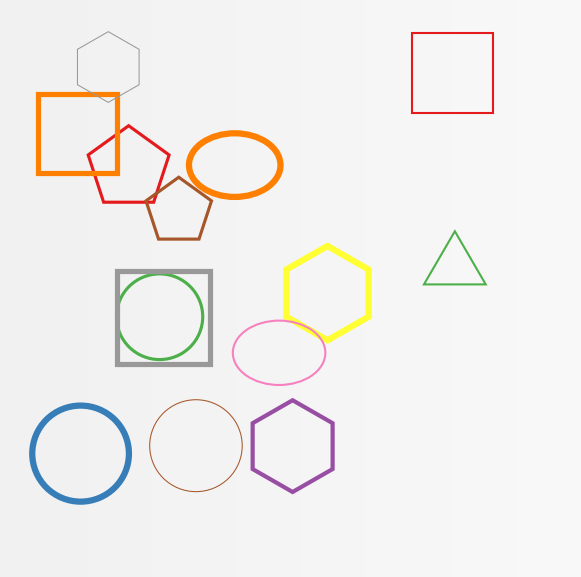[{"shape": "square", "thickness": 1, "radius": 0.35, "center": [0.778, 0.873]}, {"shape": "pentagon", "thickness": 1.5, "radius": 0.37, "center": [0.221, 0.708]}, {"shape": "circle", "thickness": 3, "radius": 0.42, "center": [0.139, 0.214]}, {"shape": "circle", "thickness": 1.5, "radius": 0.37, "center": [0.275, 0.451]}, {"shape": "triangle", "thickness": 1, "radius": 0.31, "center": [0.783, 0.537]}, {"shape": "hexagon", "thickness": 2, "radius": 0.4, "center": [0.503, 0.227]}, {"shape": "oval", "thickness": 3, "radius": 0.39, "center": [0.404, 0.713]}, {"shape": "square", "thickness": 2.5, "radius": 0.34, "center": [0.134, 0.768]}, {"shape": "hexagon", "thickness": 3, "radius": 0.41, "center": [0.563, 0.492]}, {"shape": "pentagon", "thickness": 1.5, "radius": 0.3, "center": [0.308, 0.633]}, {"shape": "circle", "thickness": 0.5, "radius": 0.4, "center": [0.337, 0.227]}, {"shape": "oval", "thickness": 1, "radius": 0.4, "center": [0.48, 0.388]}, {"shape": "square", "thickness": 2.5, "radius": 0.4, "center": [0.281, 0.449]}, {"shape": "hexagon", "thickness": 0.5, "radius": 0.31, "center": [0.186, 0.883]}]